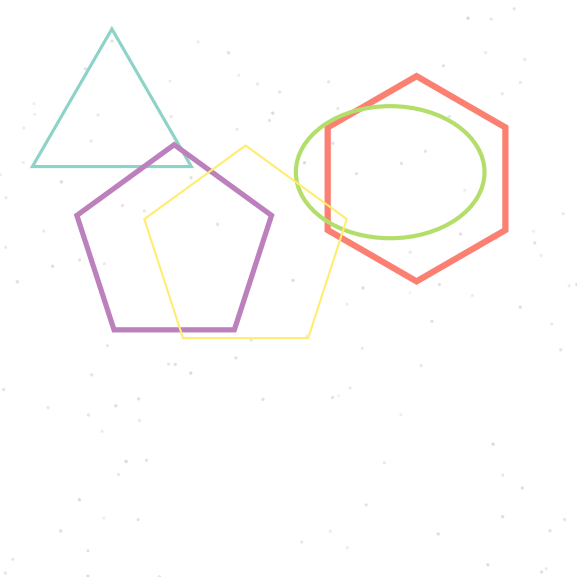[{"shape": "triangle", "thickness": 1.5, "radius": 0.79, "center": [0.194, 0.79]}, {"shape": "hexagon", "thickness": 3, "radius": 0.89, "center": [0.721, 0.69]}, {"shape": "oval", "thickness": 2, "radius": 0.82, "center": [0.676, 0.701]}, {"shape": "pentagon", "thickness": 2.5, "radius": 0.89, "center": [0.302, 0.571]}, {"shape": "pentagon", "thickness": 1, "radius": 0.92, "center": [0.425, 0.563]}]